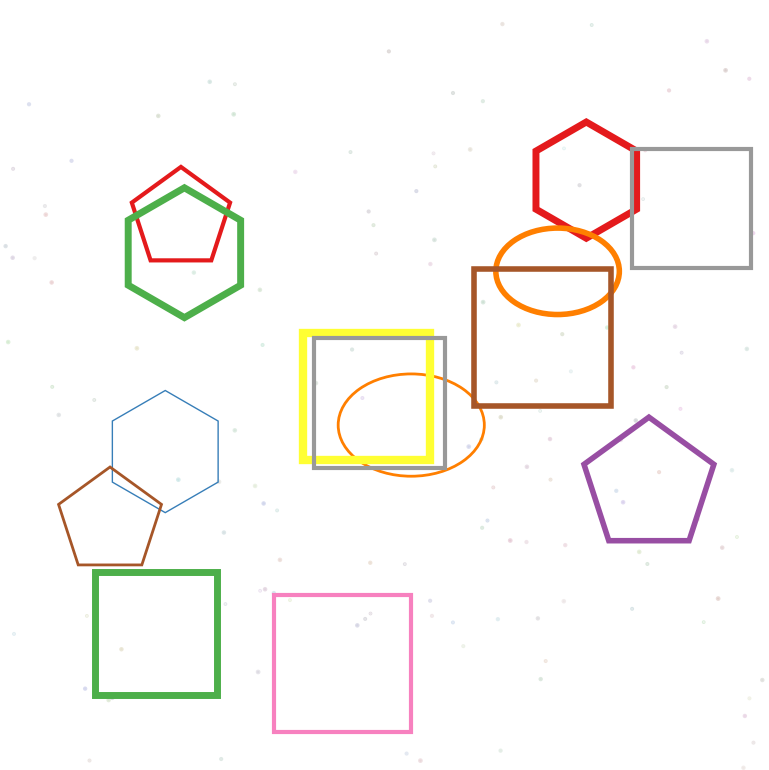[{"shape": "hexagon", "thickness": 2.5, "radius": 0.38, "center": [0.761, 0.766]}, {"shape": "pentagon", "thickness": 1.5, "radius": 0.34, "center": [0.235, 0.716]}, {"shape": "hexagon", "thickness": 0.5, "radius": 0.4, "center": [0.215, 0.414]}, {"shape": "square", "thickness": 2.5, "radius": 0.4, "center": [0.202, 0.177]}, {"shape": "hexagon", "thickness": 2.5, "radius": 0.42, "center": [0.24, 0.672]}, {"shape": "pentagon", "thickness": 2, "radius": 0.44, "center": [0.843, 0.37]}, {"shape": "oval", "thickness": 2, "radius": 0.4, "center": [0.724, 0.648]}, {"shape": "oval", "thickness": 1, "radius": 0.47, "center": [0.534, 0.448]}, {"shape": "square", "thickness": 3, "radius": 0.41, "center": [0.476, 0.485]}, {"shape": "square", "thickness": 2, "radius": 0.45, "center": [0.705, 0.562]}, {"shape": "pentagon", "thickness": 1, "radius": 0.35, "center": [0.143, 0.323]}, {"shape": "square", "thickness": 1.5, "radius": 0.44, "center": [0.445, 0.138]}, {"shape": "square", "thickness": 1.5, "radius": 0.42, "center": [0.493, 0.476]}, {"shape": "square", "thickness": 1.5, "radius": 0.39, "center": [0.898, 0.73]}]